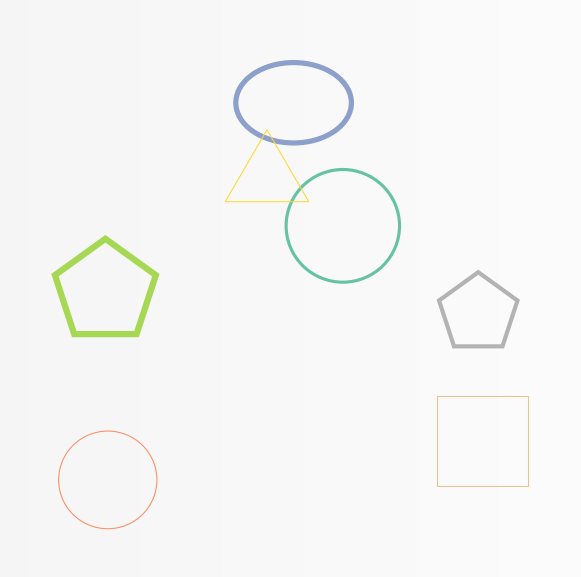[{"shape": "circle", "thickness": 1.5, "radius": 0.49, "center": [0.59, 0.608]}, {"shape": "circle", "thickness": 0.5, "radius": 0.42, "center": [0.185, 0.168]}, {"shape": "oval", "thickness": 2.5, "radius": 0.5, "center": [0.505, 0.821]}, {"shape": "pentagon", "thickness": 3, "radius": 0.46, "center": [0.181, 0.494]}, {"shape": "triangle", "thickness": 0.5, "radius": 0.42, "center": [0.459, 0.691]}, {"shape": "square", "thickness": 0.5, "radius": 0.39, "center": [0.83, 0.235]}, {"shape": "pentagon", "thickness": 2, "radius": 0.35, "center": [0.823, 0.457]}]